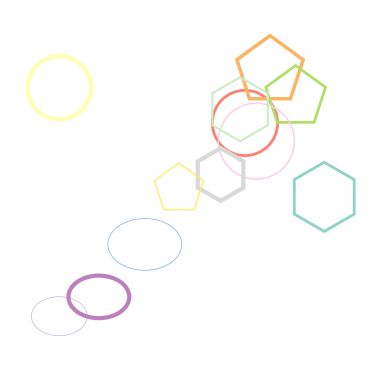[{"shape": "hexagon", "thickness": 2, "radius": 0.45, "center": [0.842, 0.489]}, {"shape": "circle", "thickness": 3, "radius": 0.41, "center": [0.154, 0.772]}, {"shape": "oval", "thickness": 0.5, "radius": 0.36, "center": [0.154, 0.179]}, {"shape": "circle", "thickness": 2, "radius": 0.42, "center": [0.636, 0.681]}, {"shape": "oval", "thickness": 0.5, "radius": 0.48, "center": [0.376, 0.365]}, {"shape": "pentagon", "thickness": 2.5, "radius": 0.45, "center": [0.701, 0.817]}, {"shape": "pentagon", "thickness": 2, "radius": 0.41, "center": [0.768, 0.748]}, {"shape": "circle", "thickness": 1, "radius": 0.49, "center": [0.666, 0.633]}, {"shape": "hexagon", "thickness": 3, "radius": 0.34, "center": [0.573, 0.547]}, {"shape": "oval", "thickness": 3, "radius": 0.39, "center": [0.257, 0.229]}, {"shape": "hexagon", "thickness": 1.5, "radius": 0.42, "center": [0.624, 0.716]}, {"shape": "pentagon", "thickness": 1, "radius": 0.33, "center": [0.465, 0.51]}]